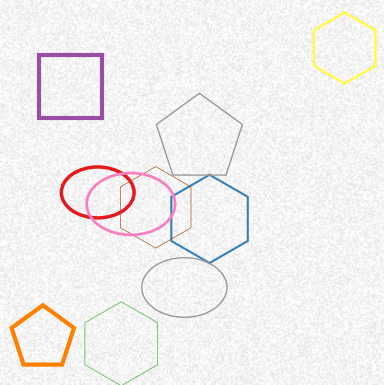[{"shape": "oval", "thickness": 2.5, "radius": 0.47, "center": [0.254, 0.5]}, {"shape": "hexagon", "thickness": 1.5, "radius": 0.57, "center": [0.544, 0.431]}, {"shape": "hexagon", "thickness": 0.5, "radius": 0.55, "center": [0.315, 0.107]}, {"shape": "square", "thickness": 3, "radius": 0.41, "center": [0.182, 0.775]}, {"shape": "pentagon", "thickness": 3, "radius": 0.43, "center": [0.111, 0.122]}, {"shape": "hexagon", "thickness": 1.5, "radius": 0.46, "center": [0.895, 0.875]}, {"shape": "hexagon", "thickness": 0.5, "radius": 0.53, "center": [0.404, 0.461]}, {"shape": "oval", "thickness": 2, "radius": 0.57, "center": [0.34, 0.47]}, {"shape": "oval", "thickness": 1, "radius": 0.55, "center": [0.479, 0.253]}, {"shape": "pentagon", "thickness": 1, "radius": 0.59, "center": [0.518, 0.64]}]